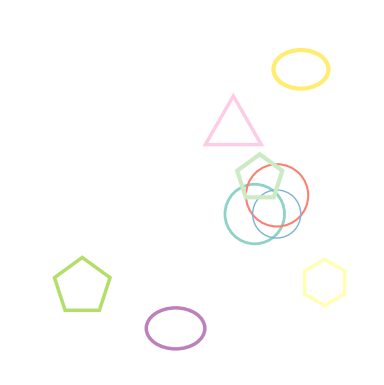[{"shape": "circle", "thickness": 2, "radius": 0.39, "center": [0.662, 0.444]}, {"shape": "hexagon", "thickness": 2.5, "radius": 0.3, "center": [0.843, 0.266]}, {"shape": "circle", "thickness": 1.5, "radius": 0.4, "center": [0.72, 0.493]}, {"shape": "circle", "thickness": 1, "radius": 0.31, "center": [0.719, 0.444]}, {"shape": "pentagon", "thickness": 2.5, "radius": 0.38, "center": [0.214, 0.255]}, {"shape": "triangle", "thickness": 2.5, "radius": 0.42, "center": [0.606, 0.666]}, {"shape": "oval", "thickness": 2.5, "radius": 0.38, "center": [0.456, 0.147]}, {"shape": "pentagon", "thickness": 3, "radius": 0.31, "center": [0.675, 0.537]}, {"shape": "oval", "thickness": 3, "radius": 0.36, "center": [0.782, 0.82]}]